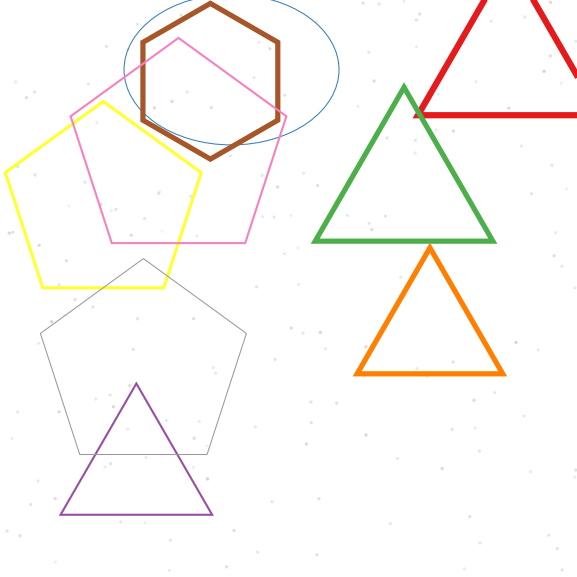[{"shape": "triangle", "thickness": 3, "radius": 0.91, "center": [0.881, 0.891]}, {"shape": "oval", "thickness": 0.5, "radius": 0.93, "center": [0.401, 0.878]}, {"shape": "triangle", "thickness": 2.5, "radius": 0.89, "center": [0.7, 0.67]}, {"shape": "triangle", "thickness": 1, "radius": 0.76, "center": [0.236, 0.184]}, {"shape": "triangle", "thickness": 2.5, "radius": 0.73, "center": [0.744, 0.425]}, {"shape": "pentagon", "thickness": 1.5, "radius": 0.89, "center": [0.179, 0.645]}, {"shape": "hexagon", "thickness": 2.5, "radius": 0.67, "center": [0.364, 0.858]}, {"shape": "pentagon", "thickness": 1, "radius": 0.98, "center": [0.309, 0.737]}, {"shape": "pentagon", "thickness": 0.5, "radius": 0.94, "center": [0.248, 0.364]}]